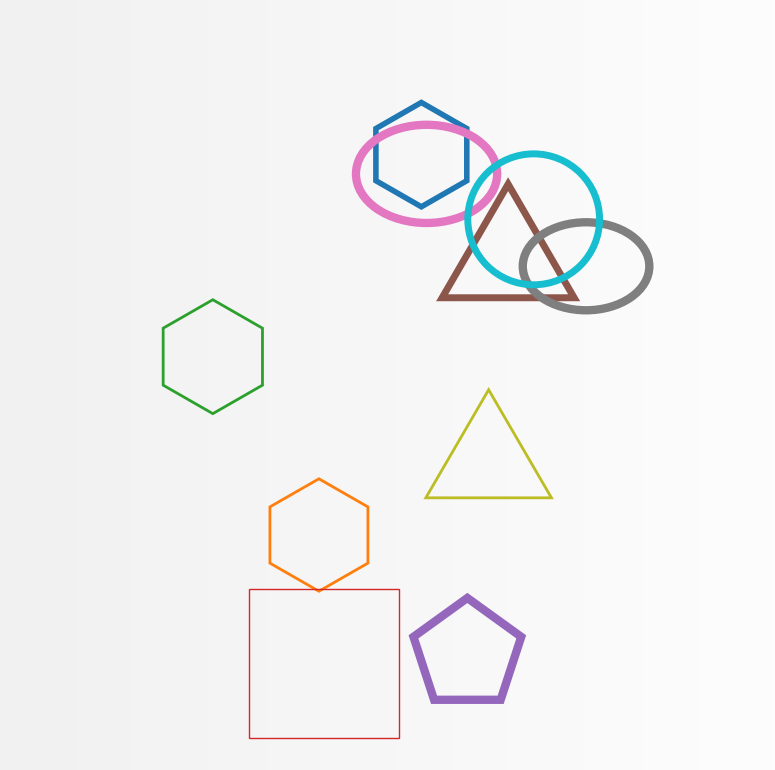[{"shape": "hexagon", "thickness": 2, "radius": 0.34, "center": [0.544, 0.799]}, {"shape": "hexagon", "thickness": 1, "radius": 0.37, "center": [0.412, 0.305]}, {"shape": "hexagon", "thickness": 1, "radius": 0.37, "center": [0.275, 0.537]}, {"shape": "square", "thickness": 0.5, "radius": 0.48, "center": [0.418, 0.138]}, {"shape": "pentagon", "thickness": 3, "radius": 0.37, "center": [0.603, 0.15]}, {"shape": "triangle", "thickness": 2.5, "radius": 0.49, "center": [0.656, 0.662]}, {"shape": "oval", "thickness": 3, "radius": 0.46, "center": [0.55, 0.774]}, {"shape": "oval", "thickness": 3, "radius": 0.41, "center": [0.756, 0.654]}, {"shape": "triangle", "thickness": 1, "radius": 0.47, "center": [0.631, 0.4]}, {"shape": "circle", "thickness": 2.5, "radius": 0.43, "center": [0.689, 0.715]}]